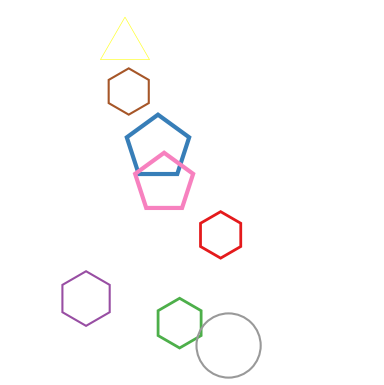[{"shape": "hexagon", "thickness": 2, "radius": 0.3, "center": [0.573, 0.39]}, {"shape": "pentagon", "thickness": 3, "radius": 0.43, "center": [0.41, 0.617]}, {"shape": "hexagon", "thickness": 2, "radius": 0.32, "center": [0.466, 0.161]}, {"shape": "hexagon", "thickness": 1.5, "radius": 0.35, "center": [0.224, 0.225]}, {"shape": "triangle", "thickness": 0.5, "radius": 0.37, "center": [0.325, 0.882]}, {"shape": "hexagon", "thickness": 1.5, "radius": 0.3, "center": [0.334, 0.762]}, {"shape": "pentagon", "thickness": 3, "radius": 0.4, "center": [0.426, 0.524]}, {"shape": "circle", "thickness": 1.5, "radius": 0.42, "center": [0.594, 0.103]}]